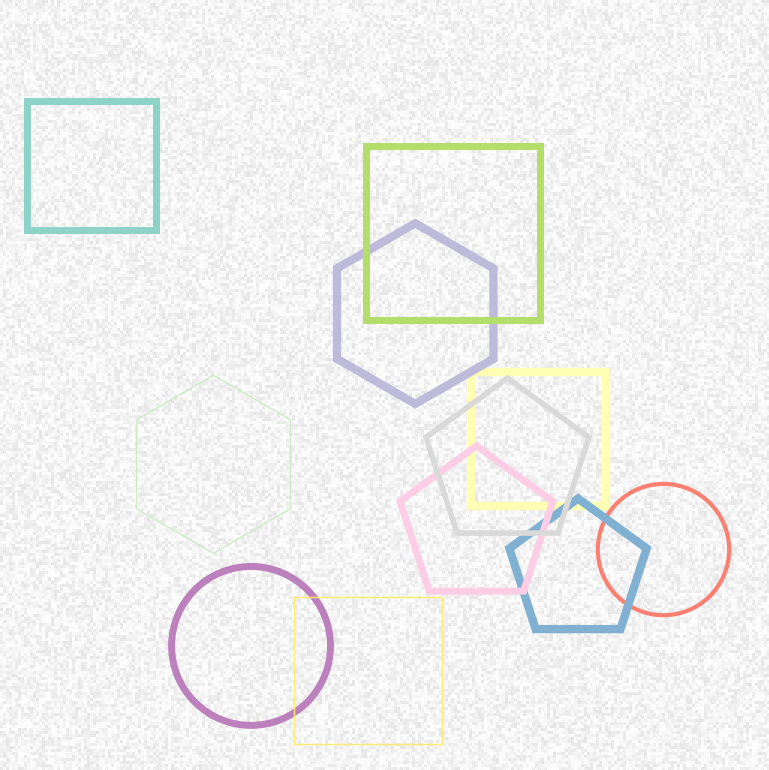[{"shape": "square", "thickness": 2.5, "radius": 0.42, "center": [0.119, 0.785]}, {"shape": "square", "thickness": 3, "radius": 0.44, "center": [0.699, 0.43]}, {"shape": "hexagon", "thickness": 3, "radius": 0.59, "center": [0.539, 0.593]}, {"shape": "circle", "thickness": 1.5, "radius": 0.43, "center": [0.862, 0.286]}, {"shape": "pentagon", "thickness": 3, "radius": 0.47, "center": [0.751, 0.259]}, {"shape": "square", "thickness": 2.5, "radius": 0.56, "center": [0.589, 0.697]}, {"shape": "pentagon", "thickness": 2.5, "radius": 0.52, "center": [0.619, 0.317]}, {"shape": "pentagon", "thickness": 2, "radius": 0.56, "center": [0.659, 0.398]}, {"shape": "circle", "thickness": 2.5, "radius": 0.52, "center": [0.326, 0.161]}, {"shape": "hexagon", "thickness": 0.5, "radius": 0.58, "center": [0.277, 0.397]}, {"shape": "square", "thickness": 0.5, "radius": 0.48, "center": [0.478, 0.129]}]